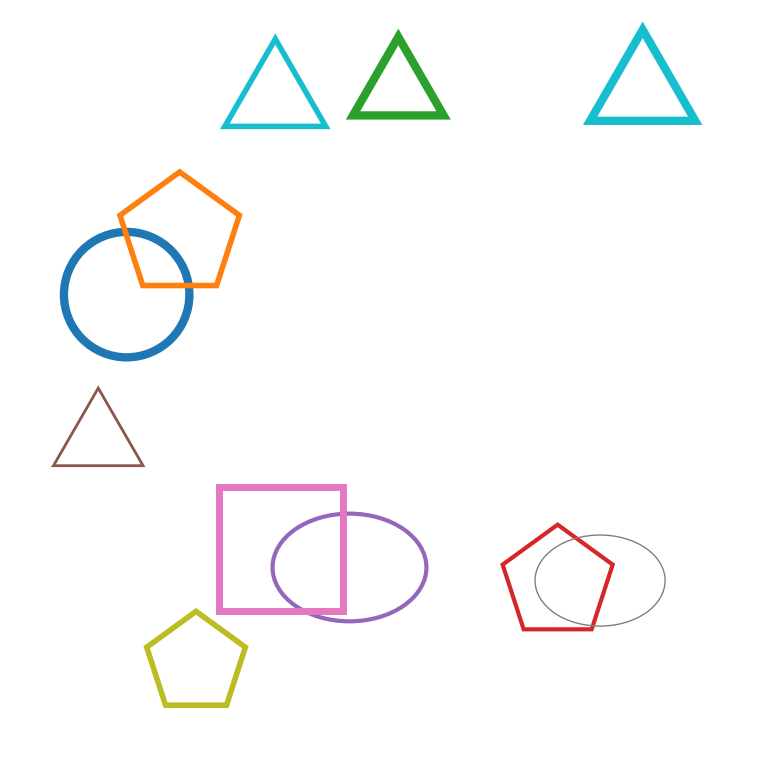[{"shape": "circle", "thickness": 3, "radius": 0.41, "center": [0.165, 0.617]}, {"shape": "pentagon", "thickness": 2, "radius": 0.41, "center": [0.233, 0.695]}, {"shape": "triangle", "thickness": 3, "radius": 0.34, "center": [0.517, 0.884]}, {"shape": "pentagon", "thickness": 1.5, "radius": 0.38, "center": [0.724, 0.244]}, {"shape": "oval", "thickness": 1.5, "radius": 0.5, "center": [0.454, 0.263]}, {"shape": "triangle", "thickness": 1, "radius": 0.34, "center": [0.128, 0.429]}, {"shape": "square", "thickness": 2.5, "radius": 0.4, "center": [0.365, 0.287]}, {"shape": "oval", "thickness": 0.5, "radius": 0.42, "center": [0.779, 0.246]}, {"shape": "pentagon", "thickness": 2, "radius": 0.34, "center": [0.255, 0.139]}, {"shape": "triangle", "thickness": 3, "radius": 0.39, "center": [0.835, 0.883]}, {"shape": "triangle", "thickness": 2, "radius": 0.38, "center": [0.358, 0.874]}]